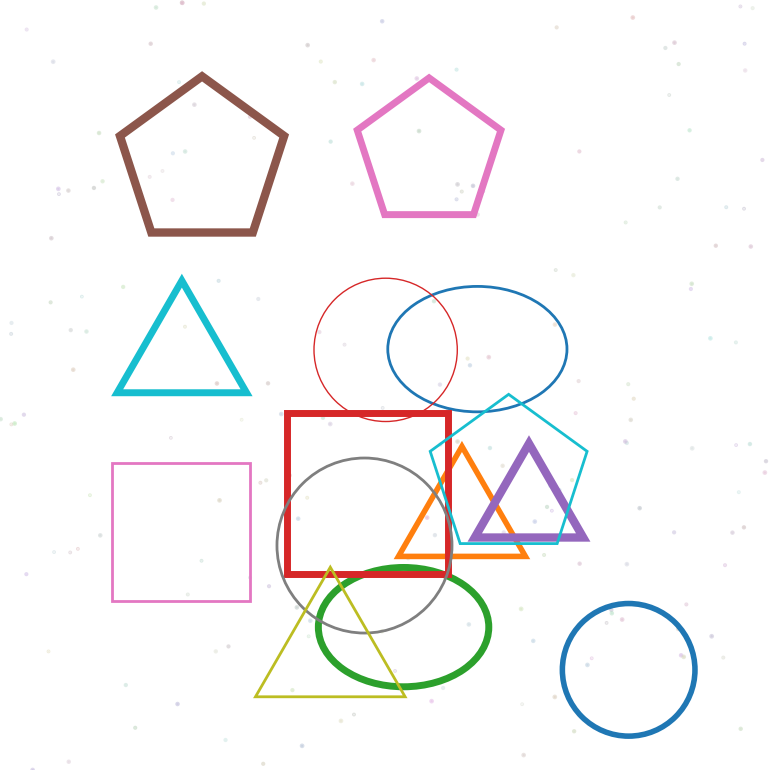[{"shape": "oval", "thickness": 1, "radius": 0.58, "center": [0.62, 0.547]}, {"shape": "circle", "thickness": 2, "radius": 0.43, "center": [0.816, 0.13]}, {"shape": "triangle", "thickness": 2, "radius": 0.48, "center": [0.6, 0.325]}, {"shape": "oval", "thickness": 2.5, "radius": 0.55, "center": [0.524, 0.186]}, {"shape": "square", "thickness": 2.5, "radius": 0.52, "center": [0.478, 0.359]}, {"shape": "circle", "thickness": 0.5, "radius": 0.47, "center": [0.501, 0.546]}, {"shape": "triangle", "thickness": 3, "radius": 0.41, "center": [0.687, 0.343]}, {"shape": "pentagon", "thickness": 3, "radius": 0.56, "center": [0.262, 0.789]}, {"shape": "pentagon", "thickness": 2.5, "radius": 0.49, "center": [0.557, 0.801]}, {"shape": "square", "thickness": 1, "radius": 0.45, "center": [0.235, 0.309]}, {"shape": "circle", "thickness": 1, "radius": 0.57, "center": [0.473, 0.292]}, {"shape": "triangle", "thickness": 1, "radius": 0.56, "center": [0.429, 0.151]}, {"shape": "pentagon", "thickness": 1, "radius": 0.54, "center": [0.661, 0.381]}, {"shape": "triangle", "thickness": 2.5, "radius": 0.49, "center": [0.236, 0.538]}]